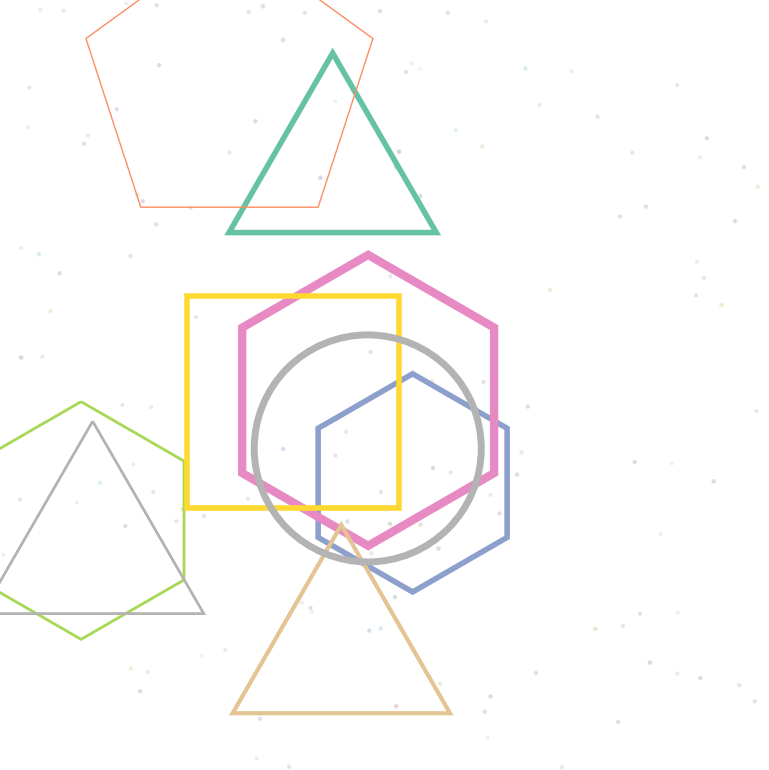[{"shape": "triangle", "thickness": 2, "radius": 0.78, "center": [0.432, 0.776]}, {"shape": "pentagon", "thickness": 0.5, "radius": 0.98, "center": [0.298, 0.889]}, {"shape": "hexagon", "thickness": 2, "radius": 0.71, "center": [0.536, 0.373]}, {"shape": "hexagon", "thickness": 3, "radius": 0.94, "center": [0.478, 0.48]}, {"shape": "hexagon", "thickness": 1, "radius": 0.77, "center": [0.105, 0.324]}, {"shape": "square", "thickness": 2, "radius": 0.69, "center": [0.38, 0.478]}, {"shape": "triangle", "thickness": 1.5, "radius": 0.81, "center": [0.443, 0.155]}, {"shape": "circle", "thickness": 2.5, "radius": 0.74, "center": [0.478, 0.418]}, {"shape": "triangle", "thickness": 1, "radius": 0.83, "center": [0.12, 0.286]}]